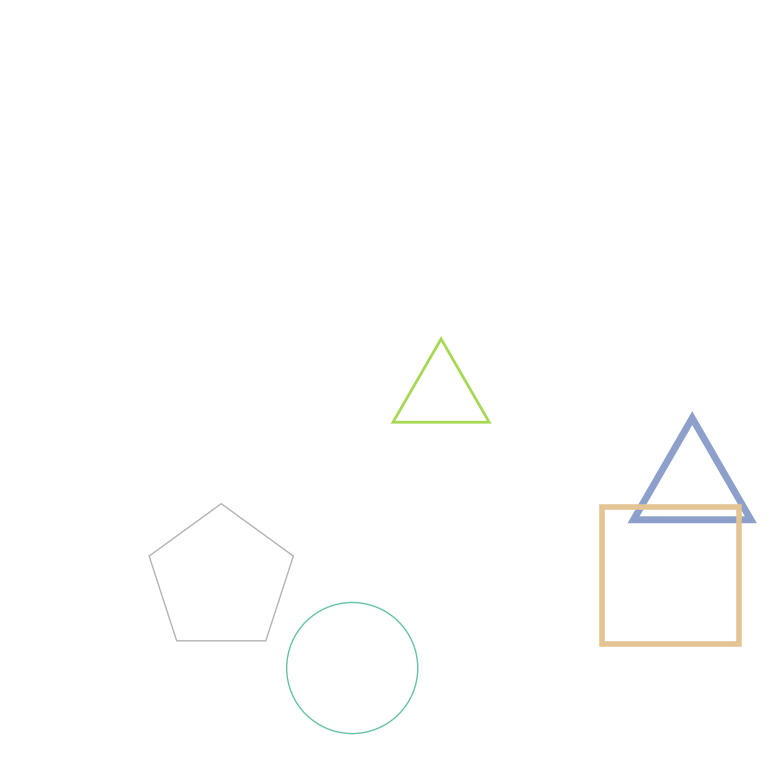[{"shape": "circle", "thickness": 0.5, "radius": 0.43, "center": [0.457, 0.132]}, {"shape": "triangle", "thickness": 2.5, "radius": 0.44, "center": [0.899, 0.369]}, {"shape": "triangle", "thickness": 1, "radius": 0.36, "center": [0.573, 0.488]}, {"shape": "square", "thickness": 2, "radius": 0.44, "center": [0.871, 0.252]}, {"shape": "pentagon", "thickness": 0.5, "radius": 0.49, "center": [0.287, 0.247]}]